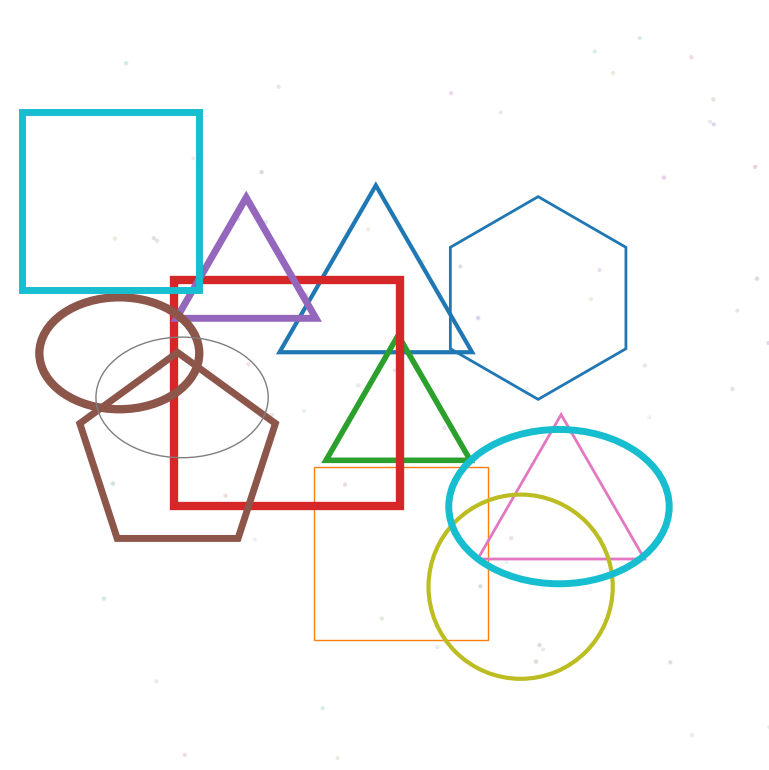[{"shape": "triangle", "thickness": 1.5, "radius": 0.72, "center": [0.488, 0.615]}, {"shape": "hexagon", "thickness": 1, "radius": 0.66, "center": [0.699, 0.613]}, {"shape": "square", "thickness": 0.5, "radius": 0.56, "center": [0.521, 0.281]}, {"shape": "triangle", "thickness": 2, "radius": 0.54, "center": [0.517, 0.456]}, {"shape": "square", "thickness": 3, "radius": 0.73, "center": [0.372, 0.49]}, {"shape": "triangle", "thickness": 2.5, "radius": 0.52, "center": [0.32, 0.639]}, {"shape": "oval", "thickness": 3, "radius": 0.52, "center": [0.155, 0.541]}, {"shape": "pentagon", "thickness": 2.5, "radius": 0.67, "center": [0.231, 0.409]}, {"shape": "triangle", "thickness": 1, "radius": 0.63, "center": [0.729, 0.337]}, {"shape": "oval", "thickness": 0.5, "radius": 0.56, "center": [0.236, 0.484]}, {"shape": "circle", "thickness": 1.5, "radius": 0.6, "center": [0.676, 0.238]}, {"shape": "square", "thickness": 2.5, "radius": 0.58, "center": [0.144, 0.739]}, {"shape": "oval", "thickness": 2.5, "radius": 0.72, "center": [0.726, 0.342]}]